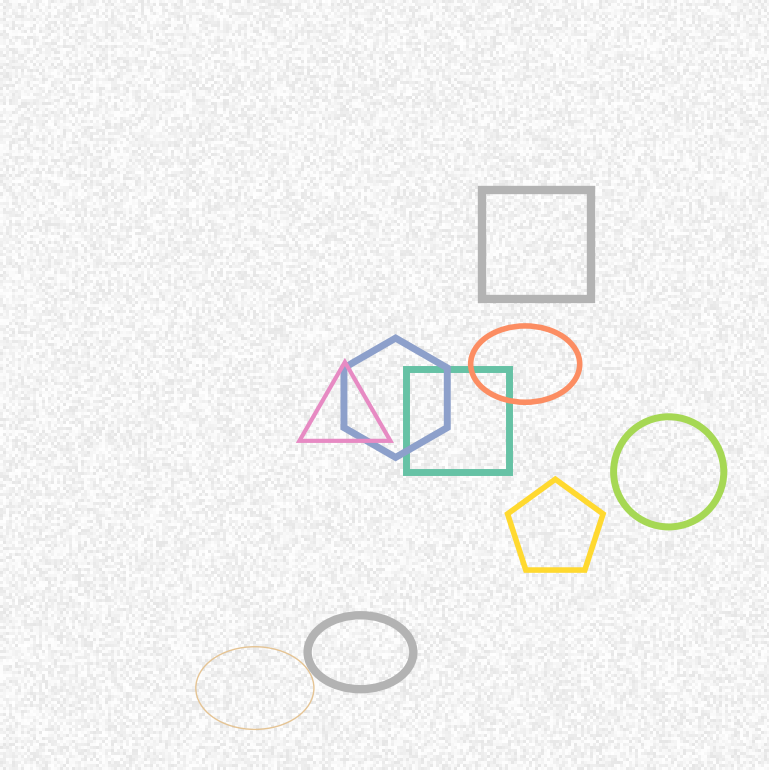[{"shape": "square", "thickness": 2.5, "radius": 0.33, "center": [0.594, 0.454]}, {"shape": "oval", "thickness": 2, "radius": 0.35, "center": [0.682, 0.527]}, {"shape": "hexagon", "thickness": 2.5, "radius": 0.39, "center": [0.514, 0.483]}, {"shape": "triangle", "thickness": 1.5, "radius": 0.34, "center": [0.448, 0.462]}, {"shape": "circle", "thickness": 2.5, "radius": 0.36, "center": [0.868, 0.387]}, {"shape": "pentagon", "thickness": 2, "radius": 0.33, "center": [0.721, 0.312]}, {"shape": "oval", "thickness": 0.5, "radius": 0.38, "center": [0.331, 0.106]}, {"shape": "oval", "thickness": 3, "radius": 0.34, "center": [0.468, 0.153]}, {"shape": "square", "thickness": 3, "radius": 0.36, "center": [0.697, 0.683]}]